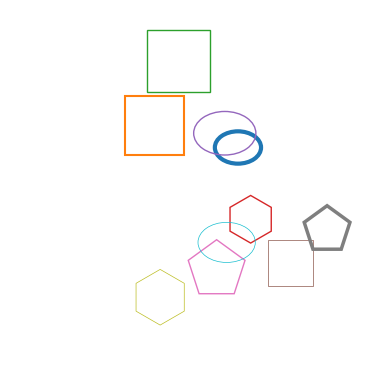[{"shape": "oval", "thickness": 3, "radius": 0.3, "center": [0.618, 0.617]}, {"shape": "square", "thickness": 1.5, "radius": 0.39, "center": [0.401, 0.675]}, {"shape": "square", "thickness": 1, "radius": 0.4, "center": [0.464, 0.841]}, {"shape": "hexagon", "thickness": 1, "radius": 0.31, "center": [0.651, 0.43]}, {"shape": "oval", "thickness": 1, "radius": 0.4, "center": [0.584, 0.654]}, {"shape": "square", "thickness": 0.5, "radius": 0.29, "center": [0.755, 0.317]}, {"shape": "pentagon", "thickness": 1, "radius": 0.39, "center": [0.563, 0.3]}, {"shape": "pentagon", "thickness": 2.5, "radius": 0.31, "center": [0.85, 0.403]}, {"shape": "hexagon", "thickness": 0.5, "radius": 0.36, "center": [0.416, 0.228]}, {"shape": "oval", "thickness": 0.5, "radius": 0.37, "center": [0.589, 0.37]}]